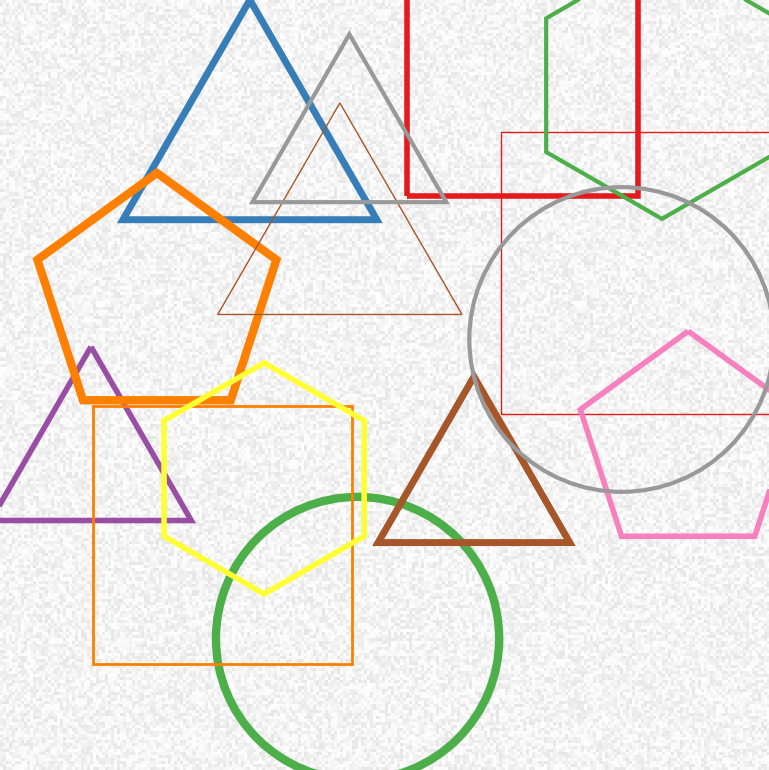[{"shape": "square", "thickness": 2, "radius": 0.75, "center": [0.679, 0.895]}, {"shape": "square", "thickness": 0.5, "radius": 0.92, "center": [0.833, 0.646]}, {"shape": "triangle", "thickness": 2.5, "radius": 0.95, "center": [0.325, 0.81]}, {"shape": "hexagon", "thickness": 1.5, "radius": 0.87, "center": [0.86, 0.889]}, {"shape": "circle", "thickness": 3, "radius": 0.92, "center": [0.464, 0.171]}, {"shape": "triangle", "thickness": 2, "radius": 0.75, "center": [0.118, 0.399]}, {"shape": "square", "thickness": 1, "radius": 0.84, "center": [0.289, 0.305]}, {"shape": "pentagon", "thickness": 3, "radius": 0.82, "center": [0.204, 0.612]}, {"shape": "hexagon", "thickness": 2, "radius": 0.75, "center": [0.343, 0.379]}, {"shape": "triangle", "thickness": 2.5, "radius": 0.72, "center": [0.615, 0.367]}, {"shape": "triangle", "thickness": 0.5, "radius": 0.92, "center": [0.441, 0.683]}, {"shape": "pentagon", "thickness": 2, "radius": 0.74, "center": [0.894, 0.423]}, {"shape": "triangle", "thickness": 1.5, "radius": 0.73, "center": [0.454, 0.81]}, {"shape": "circle", "thickness": 1.5, "radius": 0.99, "center": [0.807, 0.559]}]